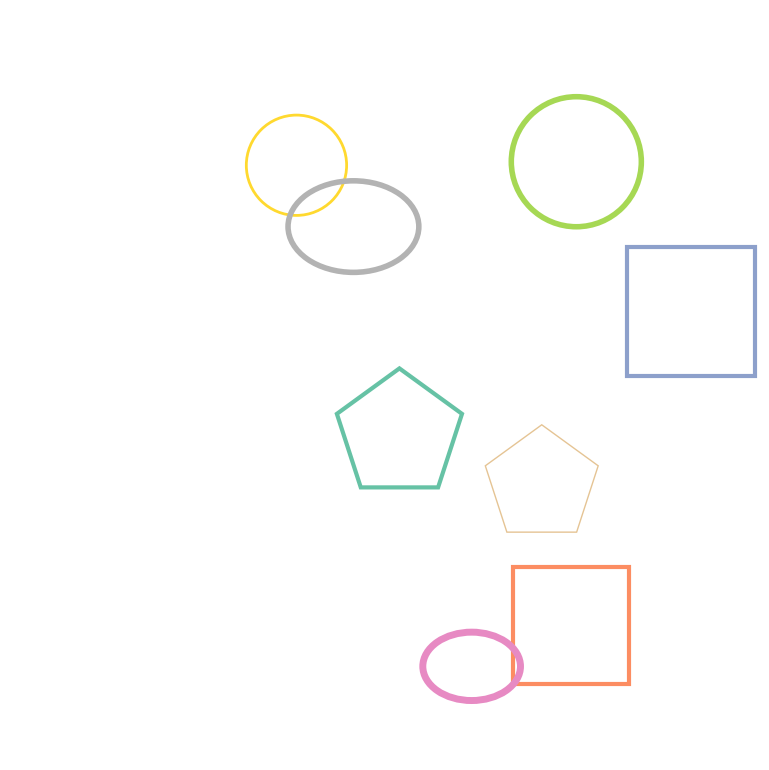[{"shape": "pentagon", "thickness": 1.5, "radius": 0.43, "center": [0.519, 0.436]}, {"shape": "square", "thickness": 1.5, "radius": 0.38, "center": [0.741, 0.187]}, {"shape": "square", "thickness": 1.5, "radius": 0.42, "center": [0.897, 0.596]}, {"shape": "oval", "thickness": 2.5, "radius": 0.32, "center": [0.613, 0.135]}, {"shape": "circle", "thickness": 2, "radius": 0.42, "center": [0.748, 0.79]}, {"shape": "circle", "thickness": 1, "radius": 0.33, "center": [0.385, 0.785]}, {"shape": "pentagon", "thickness": 0.5, "radius": 0.39, "center": [0.704, 0.371]}, {"shape": "oval", "thickness": 2, "radius": 0.42, "center": [0.459, 0.706]}]